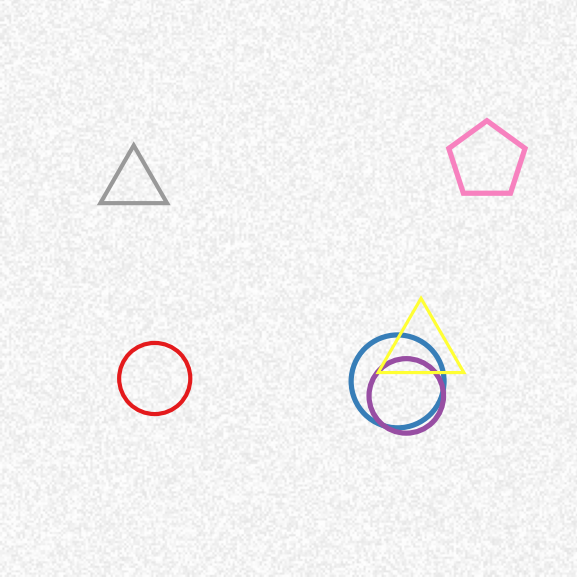[{"shape": "circle", "thickness": 2, "radius": 0.31, "center": [0.268, 0.344]}, {"shape": "circle", "thickness": 2.5, "radius": 0.4, "center": [0.688, 0.339]}, {"shape": "circle", "thickness": 2.5, "radius": 0.32, "center": [0.703, 0.314]}, {"shape": "triangle", "thickness": 1.5, "radius": 0.43, "center": [0.729, 0.397]}, {"shape": "pentagon", "thickness": 2.5, "radius": 0.35, "center": [0.843, 0.721]}, {"shape": "triangle", "thickness": 2, "radius": 0.33, "center": [0.232, 0.681]}]